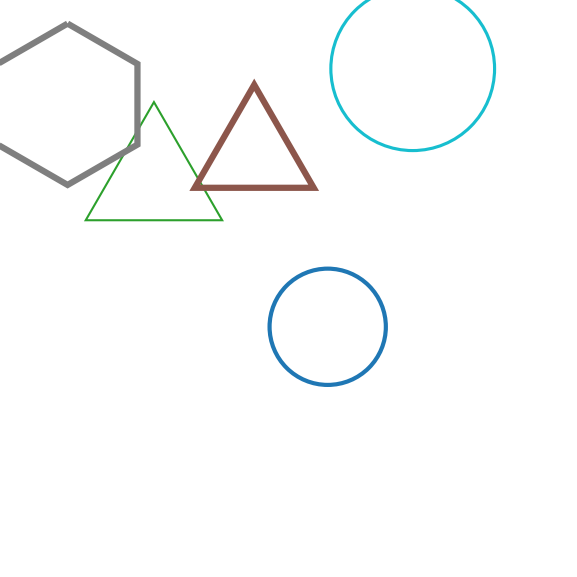[{"shape": "circle", "thickness": 2, "radius": 0.5, "center": [0.567, 0.433]}, {"shape": "triangle", "thickness": 1, "radius": 0.68, "center": [0.267, 0.686]}, {"shape": "triangle", "thickness": 3, "radius": 0.59, "center": [0.44, 0.733]}, {"shape": "hexagon", "thickness": 3, "radius": 0.7, "center": [0.117, 0.819]}, {"shape": "circle", "thickness": 1.5, "radius": 0.71, "center": [0.715, 0.88]}]